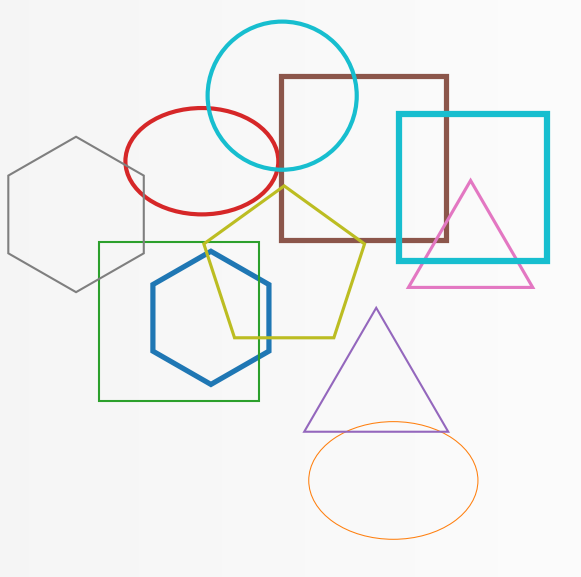[{"shape": "hexagon", "thickness": 2.5, "radius": 0.58, "center": [0.363, 0.449]}, {"shape": "oval", "thickness": 0.5, "radius": 0.73, "center": [0.677, 0.167]}, {"shape": "square", "thickness": 1, "radius": 0.69, "center": [0.308, 0.443]}, {"shape": "oval", "thickness": 2, "radius": 0.66, "center": [0.347, 0.72]}, {"shape": "triangle", "thickness": 1, "radius": 0.72, "center": [0.647, 0.323]}, {"shape": "square", "thickness": 2.5, "radius": 0.71, "center": [0.625, 0.726]}, {"shape": "triangle", "thickness": 1.5, "radius": 0.62, "center": [0.81, 0.563]}, {"shape": "hexagon", "thickness": 1, "radius": 0.67, "center": [0.131, 0.628]}, {"shape": "pentagon", "thickness": 1.5, "radius": 0.73, "center": [0.489, 0.532]}, {"shape": "square", "thickness": 3, "radius": 0.64, "center": [0.814, 0.674]}, {"shape": "circle", "thickness": 2, "radius": 0.64, "center": [0.485, 0.833]}]